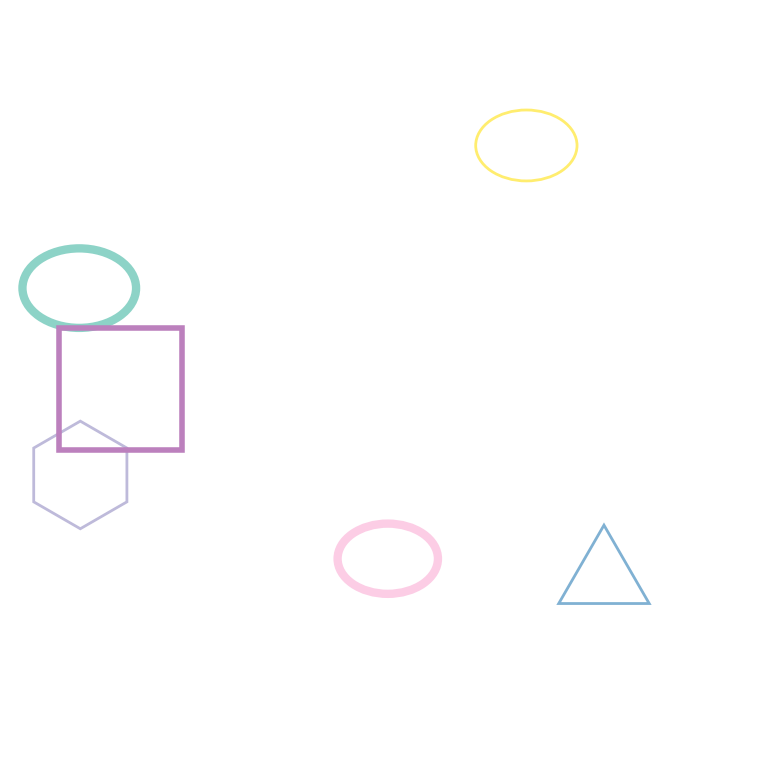[{"shape": "oval", "thickness": 3, "radius": 0.37, "center": [0.103, 0.626]}, {"shape": "hexagon", "thickness": 1, "radius": 0.35, "center": [0.104, 0.383]}, {"shape": "triangle", "thickness": 1, "radius": 0.34, "center": [0.784, 0.25]}, {"shape": "oval", "thickness": 3, "radius": 0.33, "center": [0.504, 0.274]}, {"shape": "square", "thickness": 2, "radius": 0.4, "center": [0.157, 0.495]}, {"shape": "oval", "thickness": 1, "radius": 0.33, "center": [0.684, 0.811]}]